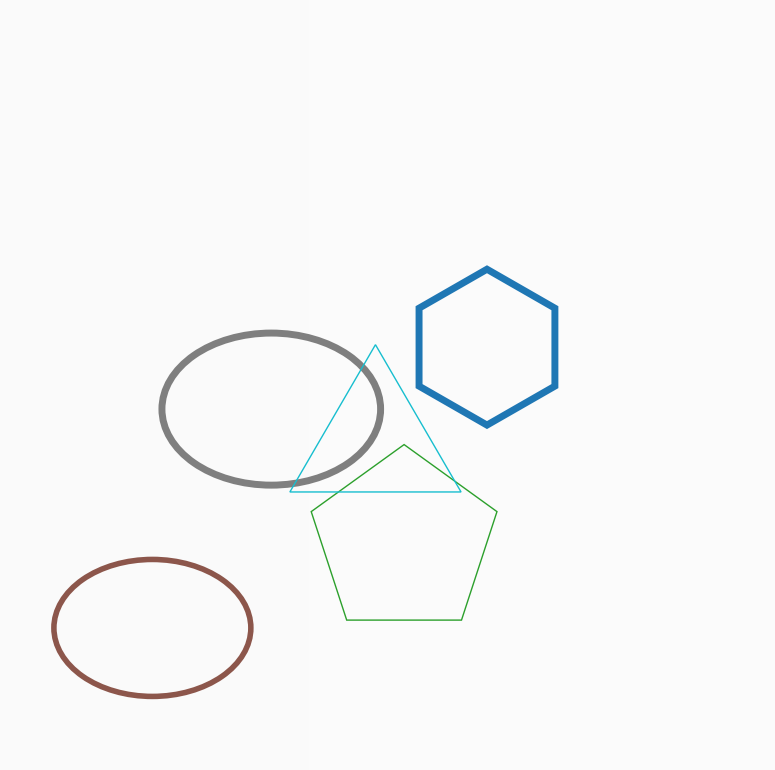[{"shape": "hexagon", "thickness": 2.5, "radius": 0.51, "center": [0.628, 0.549]}, {"shape": "pentagon", "thickness": 0.5, "radius": 0.63, "center": [0.521, 0.297]}, {"shape": "oval", "thickness": 2, "radius": 0.64, "center": [0.197, 0.185]}, {"shape": "oval", "thickness": 2.5, "radius": 0.71, "center": [0.35, 0.469]}, {"shape": "triangle", "thickness": 0.5, "radius": 0.64, "center": [0.484, 0.425]}]